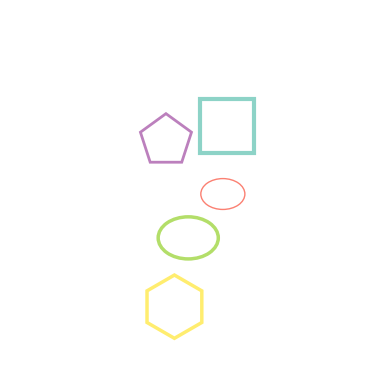[{"shape": "square", "thickness": 3, "radius": 0.35, "center": [0.591, 0.673]}, {"shape": "oval", "thickness": 1, "radius": 0.29, "center": [0.579, 0.496]}, {"shape": "oval", "thickness": 2.5, "radius": 0.39, "center": [0.489, 0.382]}, {"shape": "pentagon", "thickness": 2, "radius": 0.35, "center": [0.431, 0.635]}, {"shape": "hexagon", "thickness": 2.5, "radius": 0.41, "center": [0.453, 0.203]}]